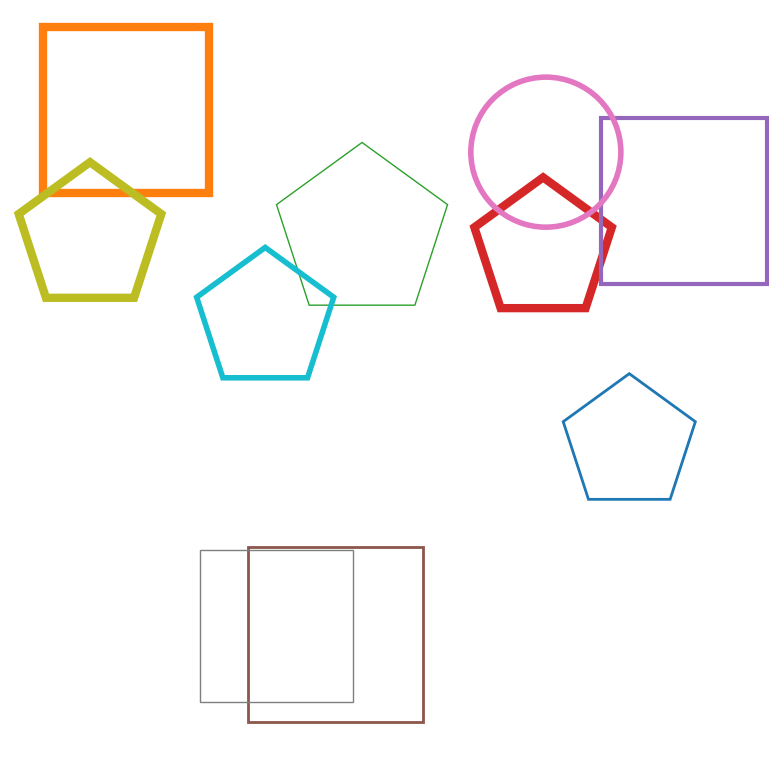[{"shape": "pentagon", "thickness": 1, "radius": 0.45, "center": [0.817, 0.425]}, {"shape": "square", "thickness": 3, "radius": 0.54, "center": [0.164, 0.858]}, {"shape": "pentagon", "thickness": 0.5, "radius": 0.58, "center": [0.47, 0.698]}, {"shape": "pentagon", "thickness": 3, "radius": 0.47, "center": [0.705, 0.676]}, {"shape": "square", "thickness": 1.5, "radius": 0.54, "center": [0.888, 0.739]}, {"shape": "square", "thickness": 1, "radius": 0.57, "center": [0.436, 0.175]}, {"shape": "circle", "thickness": 2, "radius": 0.49, "center": [0.709, 0.802]}, {"shape": "square", "thickness": 0.5, "radius": 0.5, "center": [0.359, 0.187]}, {"shape": "pentagon", "thickness": 3, "radius": 0.49, "center": [0.117, 0.692]}, {"shape": "pentagon", "thickness": 2, "radius": 0.47, "center": [0.344, 0.585]}]